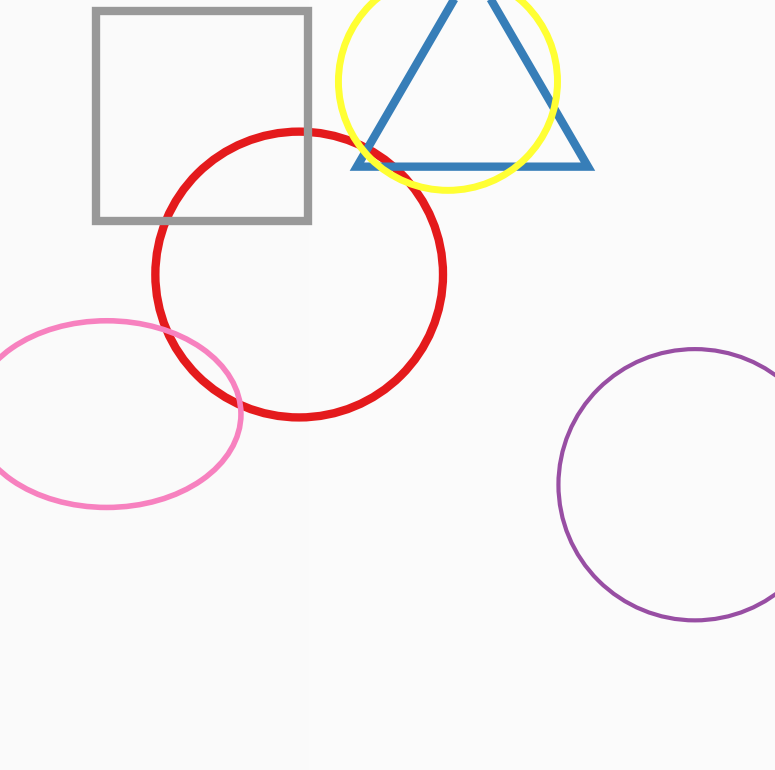[{"shape": "circle", "thickness": 3, "radius": 0.93, "center": [0.386, 0.643]}, {"shape": "triangle", "thickness": 3, "radius": 0.86, "center": [0.61, 0.87]}, {"shape": "circle", "thickness": 1.5, "radius": 0.88, "center": [0.897, 0.37]}, {"shape": "circle", "thickness": 2.5, "radius": 0.71, "center": [0.578, 0.894]}, {"shape": "oval", "thickness": 2, "radius": 0.87, "center": [0.138, 0.462]}, {"shape": "square", "thickness": 3, "radius": 0.68, "center": [0.261, 0.849]}]